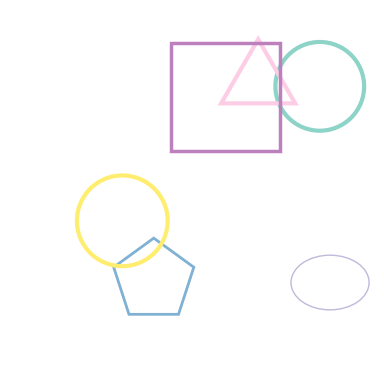[{"shape": "circle", "thickness": 3, "radius": 0.58, "center": [0.831, 0.776]}, {"shape": "oval", "thickness": 1, "radius": 0.51, "center": [0.857, 0.266]}, {"shape": "pentagon", "thickness": 2, "radius": 0.55, "center": [0.399, 0.272]}, {"shape": "triangle", "thickness": 3, "radius": 0.55, "center": [0.671, 0.787]}, {"shape": "square", "thickness": 2.5, "radius": 0.7, "center": [0.585, 0.748]}, {"shape": "circle", "thickness": 3, "radius": 0.59, "center": [0.318, 0.426]}]